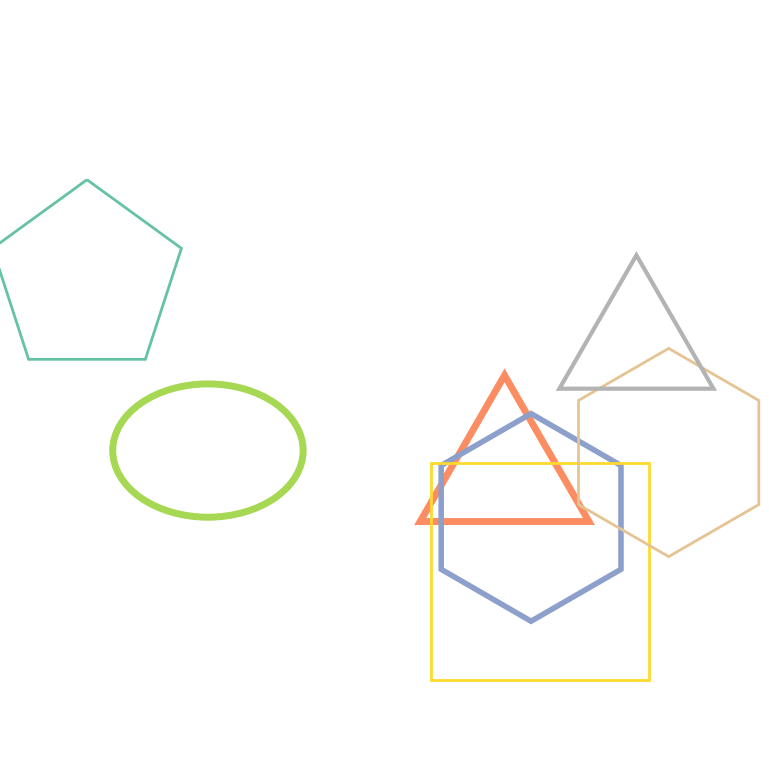[{"shape": "pentagon", "thickness": 1, "radius": 0.64, "center": [0.113, 0.638]}, {"shape": "triangle", "thickness": 2.5, "radius": 0.63, "center": [0.655, 0.386]}, {"shape": "hexagon", "thickness": 2, "radius": 0.67, "center": [0.69, 0.328]}, {"shape": "oval", "thickness": 2.5, "radius": 0.62, "center": [0.27, 0.415]}, {"shape": "square", "thickness": 1, "radius": 0.71, "center": [0.701, 0.258]}, {"shape": "hexagon", "thickness": 1, "radius": 0.68, "center": [0.868, 0.412]}, {"shape": "triangle", "thickness": 1.5, "radius": 0.58, "center": [0.827, 0.553]}]